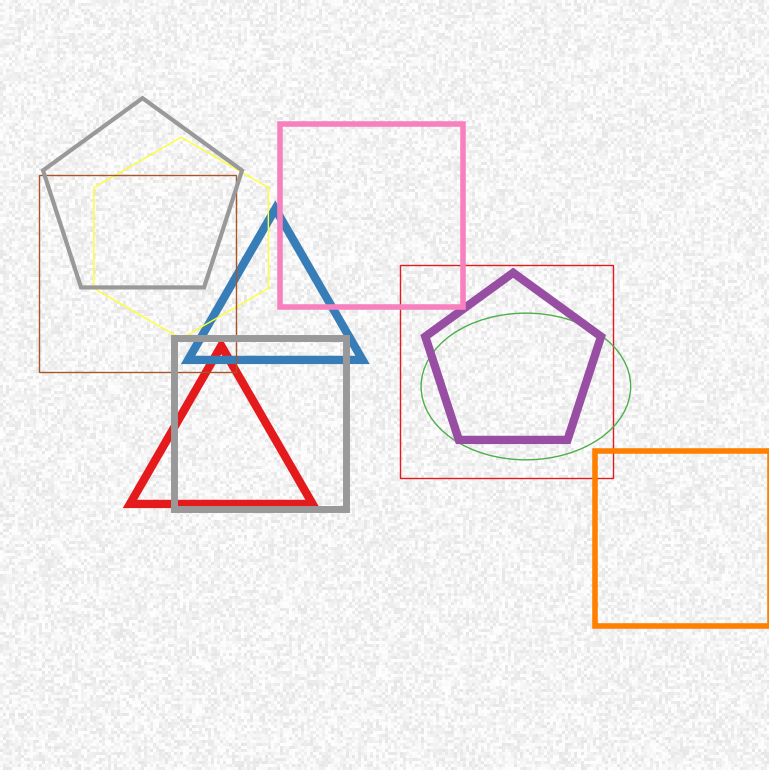[{"shape": "triangle", "thickness": 3, "radius": 0.68, "center": [0.287, 0.414]}, {"shape": "square", "thickness": 0.5, "radius": 0.69, "center": [0.658, 0.517]}, {"shape": "triangle", "thickness": 3, "radius": 0.65, "center": [0.358, 0.598]}, {"shape": "oval", "thickness": 0.5, "radius": 0.68, "center": [0.683, 0.498]}, {"shape": "pentagon", "thickness": 3, "radius": 0.6, "center": [0.666, 0.526]}, {"shape": "square", "thickness": 2, "radius": 0.57, "center": [0.886, 0.301]}, {"shape": "hexagon", "thickness": 0.5, "radius": 0.65, "center": [0.235, 0.691]}, {"shape": "square", "thickness": 0.5, "radius": 0.64, "center": [0.179, 0.645]}, {"shape": "square", "thickness": 2, "radius": 0.59, "center": [0.483, 0.721]}, {"shape": "square", "thickness": 2.5, "radius": 0.56, "center": [0.338, 0.45]}, {"shape": "pentagon", "thickness": 1.5, "radius": 0.68, "center": [0.185, 0.737]}]